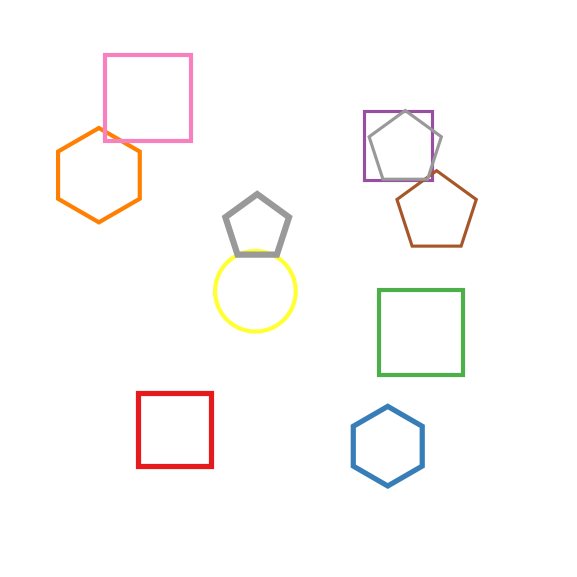[{"shape": "square", "thickness": 2.5, "radius": 0.31, "center": [0.302, 0.256]}, {"shape": "hexagon", "thickness": 2.5, "radius": 0.34, "center": [0.671, 0.227]}, {"shape": "square", "thickness": 2, "radius": 0.37, "center": [0.729, 0.424]}, {"shape": "square", "thickness": 1.5, "radius": 0.3, "center": [0.689, 0.747]}, {"shape": "hexagon", "thickness": 2, "radius": 0.41, "center": [0.171, 0.696]}, {"shape": "circle", "thickness": 2, "radius": 0.35, "center": [0.442, 0.495]}, {"shape": "pentagon", "thickness": 1.5, "radius": 0.36, "center": [0.756, 0.631]}, {"shape": "square", "thickness": 2, "radius": 0.37, "center": [0.256, 0.83]}, {"shape": "pentagon", "thickness": 3, "radius": 0.29, "center": [0.445, 0.605]}, {"shape": "pentagon", "thickness": 1.5, "radius": 0.33, "center": [0.702, 0.742]}]